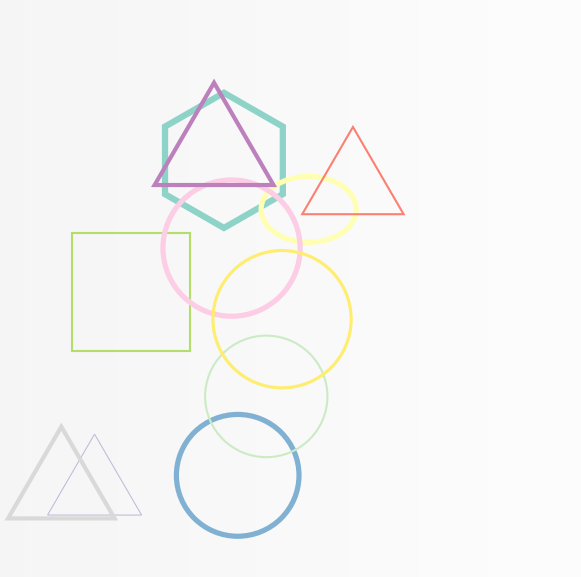[{"shape": "hexagon", "thickness": 3, "radius": 0.59, "center": [0.385, 0.721]}, {"shape": "oval", "thickness": 2.5, "radius": 0.41, "center": [0.531, 0.637]}, {"shape": "triangle", "thickness": 0.5, "radius": 0.47, "center": [0.163, 0.154]}, {"shape": "triangle", "thickness": 1, "radius": 0.5, "center": [0.607, 0.679]}, {"shape": "circle", "thickness": 2.5, "radius": 0.53, "center": [0.409, 0.176]}, {"shape": "square", "thickness": 1, "radius": 0.51, "center": [0.225, 0.494]}, {"shape": "circle", "thickness": 2.5, "radius": 0.59, "center": [0.398, 0.57]}, {"shape": "triangle", "thickness": 2, "radius": 0.53, "center": [0.106, 0.154]}, {"shape": "triangle", "thickness": 2, "radius": 0.59, "center": [0.368, 0.738]}, {"shape": "circle", "thickness": 1, "radius": 0.53, "center": [0.458, 0.313]}, {"shape": "circle", "thickness": 1.5, "radius": 0.59, "center": [0.485, 0.446]}]